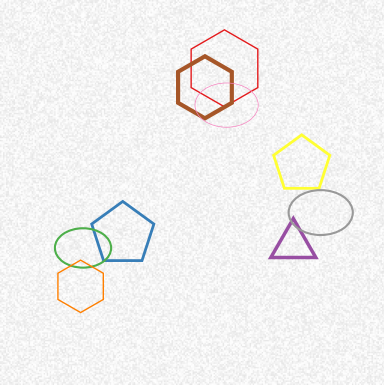[{"shape": "hexagon", "thickness": 1, "radius": 0.5, "center": [0.583, 0.822]}, {"shape": "pentagon", "thickness": 2, "radius": 0.42, "center": [0.319, 0.392]}, {"shape": "oval", "thickness": 1.5, "radius": 0.37, "center": [0.216, 0.356]}, {"shape": "triangle", "thickness": 2.5, "radius": 0.34, "center": [0.762, 0.365]}, {"shape": "hexagon", "thickness": 1, "radius": 0.34, "center": [0.209, 0.256]}, {"shape": "pentagon", "thickness": 2, "radius": 0.38, "center": [0.784, 0.573]}, {"shape": "hexagon", "thickness": 3, "radius": 0.4, "center": [0.532, 0.773]}, {"shape": "oval", "thickness": 0.5, "radius": 0.41, "center": [0.589, 0.727]}, {"shape": "oval", "thickness": 1.5, "radius": 0.42, "center": [0.833, 0.448]}]